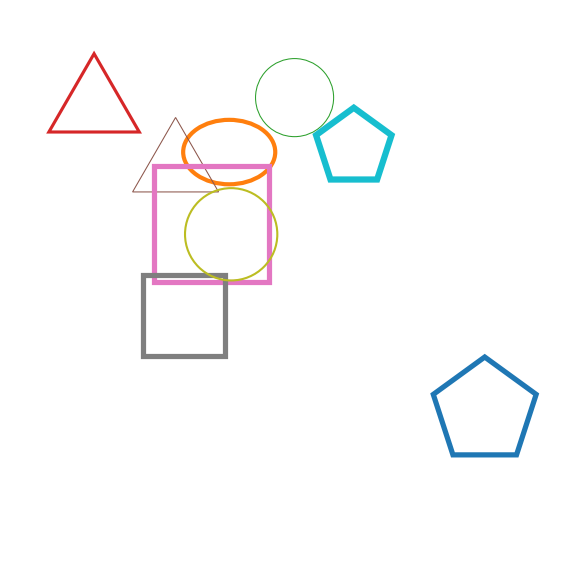[{"shape": "pentagon", "thickness": 2.5, "radius": 0.47, "center": [0.839, 0.287]}, {"shape": "oval", "thickness": 2, "radius": 0.4, "center": [0.397, 0.736]}, {"shape": "circle", "thickness": 0.5, "radius": 0.34, "center": [0.51, 0.83]}, {"shape": "triangle", "thickness": 1.5, "radius": 0.45, "center": [0.163, 0.816]}, {"shape": "triangle", "thickness": 0.5, "radius": 0.43, "center": [0.304, 0.71]}, {"shape": "square", "thickness": 2.5, "radius": 0.5, "center": [0.367, 0.611]}, {"shape": "square", "thickness": 2.5, "radius": 0.35, "center": [0.319, 0.453]}, {"shape": "circle", "thickness": 1, "radius": 0.4, "center": [0.4, 0.593]}, {"shape": "pentagon", "thickness": 3, "radius": 0.34, "center": [0.613, 0.744]}]